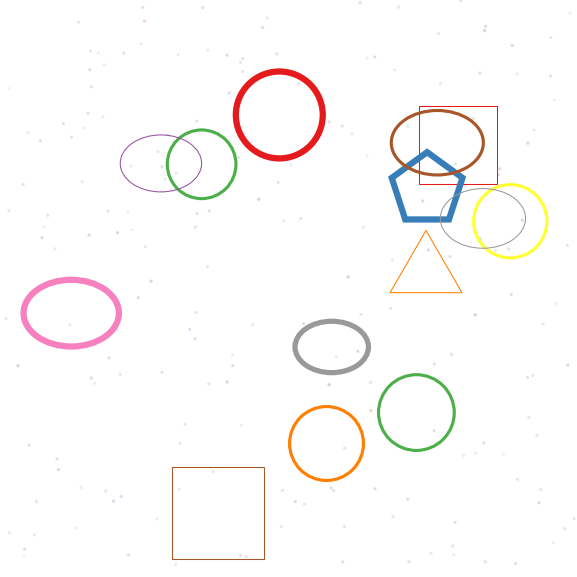[{"shape": "circle", "thickness": 3, "radius": 0.38, "center": [0.484, 0.8]}, {"shape": "square", "thickness": 0.5, "radius": 0.34, "center": [0.793, 0.748]}, {"shape": "pentagon", "thickness": 3, "radius": 0.32, "center": [0.74, 0.671]}, {"shape": "circle", "thickness": 1.5, "radius": 0.3, "center": [0.349, 0.715]}, {"shape": "circle", "thickness": 1.5, "radius": 0.33, "center": [0.721, 0.285]}, {"shape": "oval", "thickness": 0.5, "radius": 0.35, "center": [0.279, 0.716]}, {"shape": "triangle", "thickness": 0.5, "radius": 0.36, "center": [0.738, 0.528]}, {"shape": "circle", "thickness": 1.5, "radius": 0.32, "center": [0.565, 0.231]}, {"shape": "circle", "thickness": 1.5, "radius": 0.32, "center": [0.884, 0.616]}, {"shape": "square", "thickness": 0.5, "radius": 0.4, "center": [0.377, 0.11]}, {"shape": "oval", "thickness": 1.5, "radius": 0.4, "center": [0.757, 0.752]}, {"shape": "oval", "thickness": 3, "radius": 0.41, "center": [0.123, 0.457]}, {"shape": "oval", "thickness": 2.5, "radius": 0.32, "center": [0.574, 0.398]}, {"shape": "oval", "thickness": 0.5, "radius": 0.37, "center": [0.836, 0.621]}]